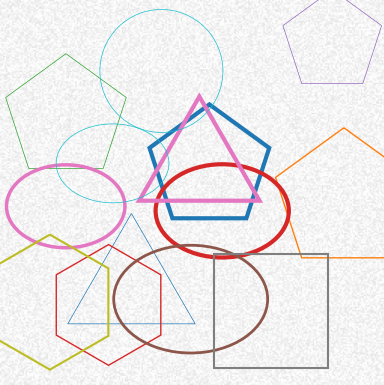[{"shape": "triangle", "thickness": 0.5, "radius": 0.96, "center": [0.341, 0.254]}, {"shape": "pentagon", "thickness": 3, "radius": 0.82, "center": [0.544, 0.565]}, {"shape": "pentagon", "thickness": 1, "radius": 0.93, "center": [0.893, 0.481]}, {"shape": "pentagon", "thickness": 0.5, "radius": 0.82, "center": [0.171, 0.696]}, {"shape": "hexagon", "thickness": 1, "radius": 0.78, "center": [0.282, 0.208]}, {"shape": "oval", "thickness": 3, "radius": 0.87, "center": [0.577, 0.452]}, {"shape": "pentagon", "thickness": 0.5, "radius": 0.67, "center": [0.863, 0.892]}, {"shape": "oval", "thickness": 2, "radius": 1.0, "center": [0.495, 0.223]}, {"shape": "oval", "thickness": 2.5, "radius": 0.77, "center": [0.171, 0.464]}, {"shape": "triangle", "thickness": 3, "radius": 0.9, "center": [0.518, 0.569]}, {"shape": "square", "thickness": 1.5, "radius": 0.74, "center": [0.703, 0.193]}, {"shape": "hexagon", "thickness": 1.5, "radius": 0.88, "center": [0.13, 0.215]}, {"shape": "circle", "thickness": 0.5, "radius": 0.8, "center": [0.419, 0.816]}, {"shape": "oval", "thickness": 0.5, "radius": 0.73, "center": [0.292, 0.576]}]